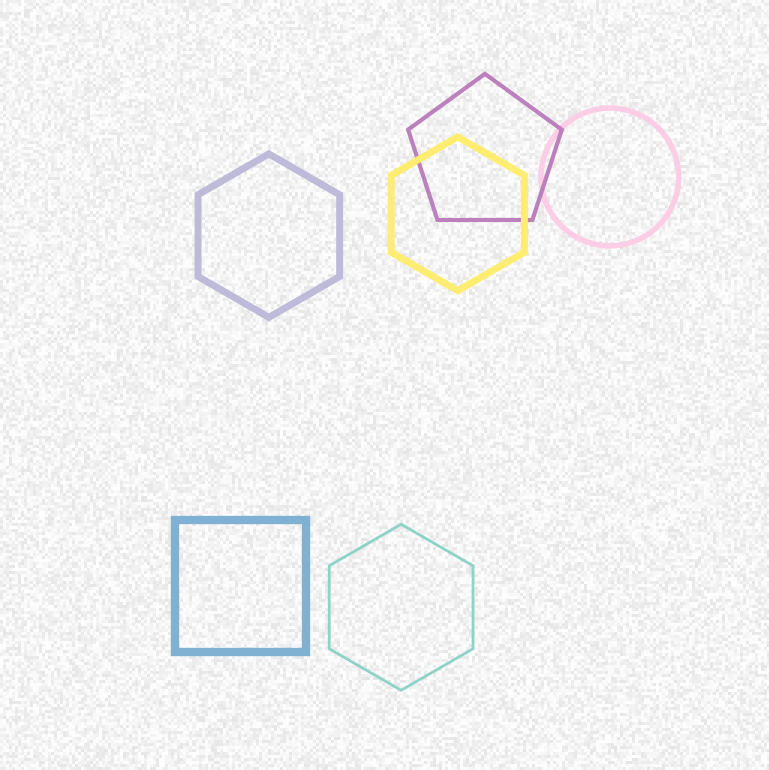[{"shape": "hexagon", "thickness": 1, "radius": 0.54, "center": [0.521, 0.211]}, {"shape": "hexagon", "thickness": 2.5, "radius": 0.53, "center": [0.349, 0.694]}, {"shape": "square", "thickness": 3, "radius": 0.43, "center": [0.312, 0.239]}, {"shape": "circle", "thickness": 2, "radius": 0.45, "center": [0.792, 0.77]}, {"shape": "pentagon", "thickness": 1.5, "radius": 0.52, "center": [0.63, 0.799]}, {"shape": "hexagon", "thickness": 2.5, "radius": 0.5, "center": [0.595, 0.722]}]